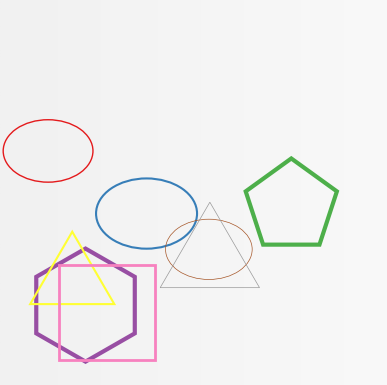[{"shape": "oval", "thickness": 1, "radius": 0.58, "center": [0.124, 0.608]}, {"shape": "oval", "thickness": 1.5, "radius": 0.65, "center": [0.378, 0.445]}, {"shape": "pentagon", "thickness": 3, "radius": 0.62, "center": [0.752, 0.465]}, {"shape": "hexagon", "thickness": 3, "radius": 0.73, "center": [0.221, 0.208]}, {"shape": "triangle", "thickness": 1.5, "radius": 0.63, "center": [0.186, 0.273]}, {"shape": "oval", "thickness": 0.5, "radius": 0.56, "center": [0.539, 0.352]}, {"shape": "square", "thickness": 2, "radius": 0.62, "center": [0.276, 0.188]}, {"shape": "triangle", "thickness": 0.5, "radius": 0.74, "center": [0.542, 0.327]}]